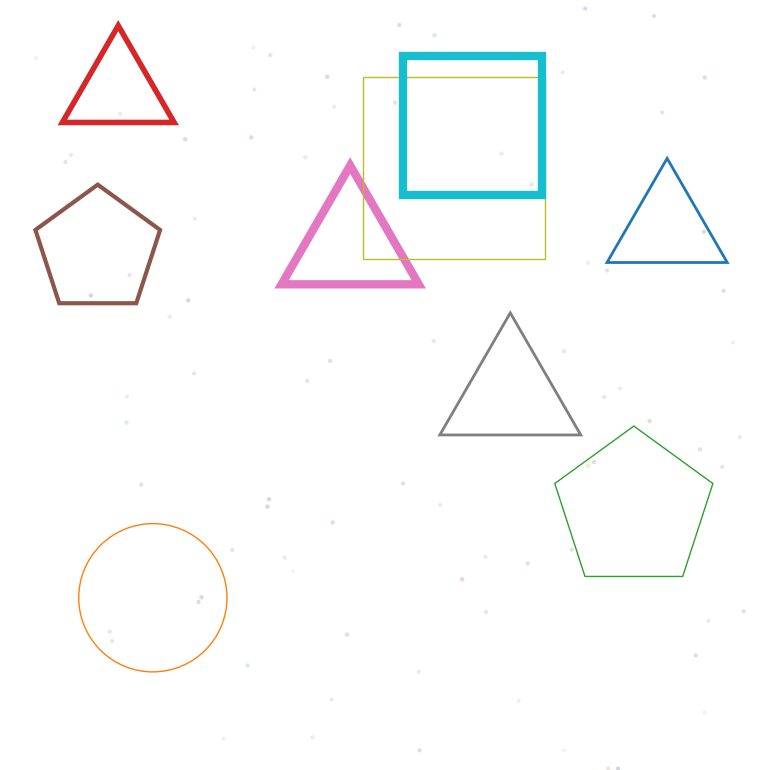[{"shape": "triangle", "thickness": 1, "radius": 0.45, "center": [0.866, 0.704]}, {"shape": "circle", "thickness": 0.5, "radius": 0.48, "center": [0.199, 0.224]}, {"shape": "pentagon", "thickness": 0.5, "radius": 0.54, "center": [0.823, 0.339]}, {"shape": "triangle", "thickness": 2, "radius": 0.42, "center": [0.154, 0.883]}, {"shape": "pentagon", "thickness": 1.5, "radius": 0.43, "center": [0.127, 0.675]}, {"shape": "triangle", "thickness": 3, "radius": 0.51, "center": [0.455, 0.682]}, {"shape": "triangle", "thickness": 1, "radius": 0.53, "center": [0.663, 0.488]}, {"shape": "square", "thickness": 0.5, "radius": 0.59, "center": [0.59, 0.782]}, {"shape": "square", "thickness": 3, "radius": 0.45, "center": [0.614, 0.837]}]